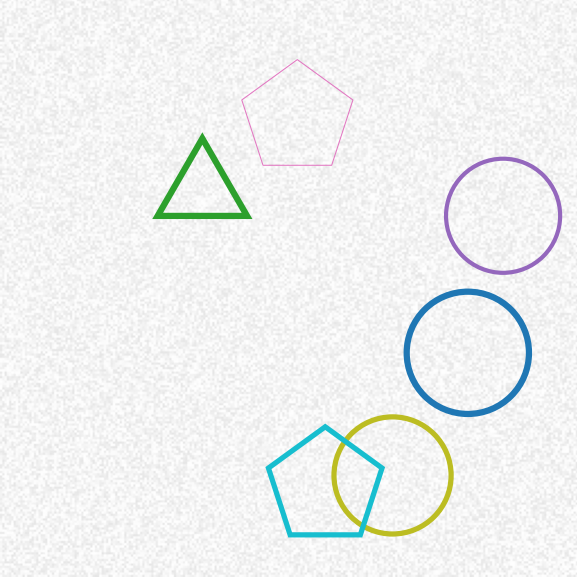[{"shape": "circle", "thickness": 3, "radius": 0.53, "center": [0.81, 0.388]}, {"shape": "triangle", "thickness": 3, "radius": 0.45, "center": [0.35, 0.67]}, {"shape": "circle", "thickness": 2, "radius": 0.49, "center": [0.871, 0.626]}, {"shape": "pentagon", "thickness": 0.5, "radius": 0.51, "center": [0.515, 0.795]}, {"shape": "circle", "thickness": 2.5, "radius": 0.51, "center": [0.68, 0.176]}, {"shape": "pentagon", "thickness": 2.5, "radius": 0.52, "center": [0.563, 0.157]}]